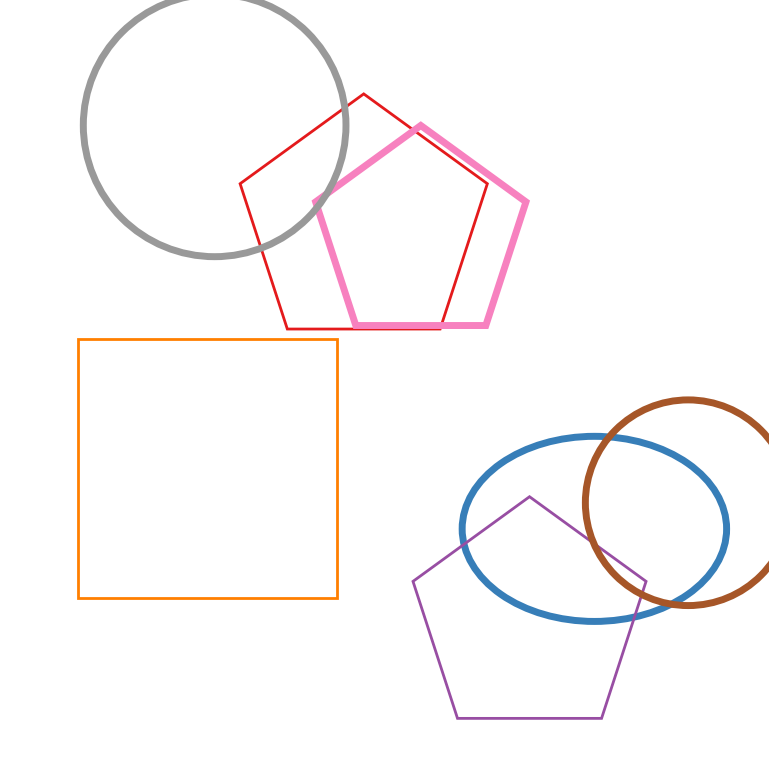[{"shape": "pentagon", "thickness": 1, "radius": 0.84, "center": [0.472, 0.709]}, {"shape": "oval", "thickness": 2.5, "radius": 0.86, "center": [0.772, 0.313]}, {"shape": "pentagon", "thickness": 1, "radius": 0.8, "center": [0.688, 0.196]}, {"shape": "square", "thickness": 1, "radius": 0.84, "center": [0.269, 0.391]}, {"shape": "circle", "thickness": 2.5, "radius": 0.67, "center": [0.894, 0.347]}, {"shape": "pentagon", "thickness": 2.5, "radius": 0.72, "center": [0.546, 0.693]}, {"shape": "circle", "thickness": 2.5, "radius": 0.85, "center": [0.279, 0.837]}]